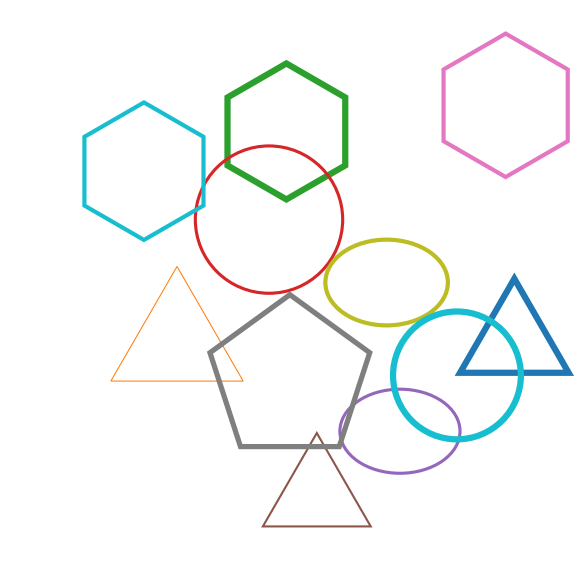[{"shape": "triangle", "thickness": 3, "radius": 0.54, "center": [0.891, 0.408]}, {"shape": "triangle", "thickness": 0.5, "radius": 0.66, "center": [0.307, 0.405]}, {"shape": "hexagon", "thickness": 3, "radius": 0.59, "center": [0.496, 0.772]}, {"shape": "circle", "thickness": 1.5, "radius": 0.64, "center": [0.466, 0.619]}, {"shape": "oval", "thickness": 1.5, "radius": 0.52, "center": [0.693, 0.252]}, {"shape": "triangle", "thickness": 1, "radius": 0.54, "center": [0.549, 0.141]}, {"shape": "hexagon", "thickness": 2, "radius": 0.62, "center": [0.876, 0.817]}, {"shape": "pentagon", "thickness": 2.5, "radius": 0.73, "center": [0.502, 0.343]}, {"shape": "oval", "thickness": 2, "radius": 0.53, "center": [0.669, 0.51]}, {"shape": "circle", "thickness": 3, "radius": 0.55, "center": [0.791, 0.349]}, {"shape": "hexagon", "thickness": 2, "radius": 0.6, "center": [0.249, 0.703]}]